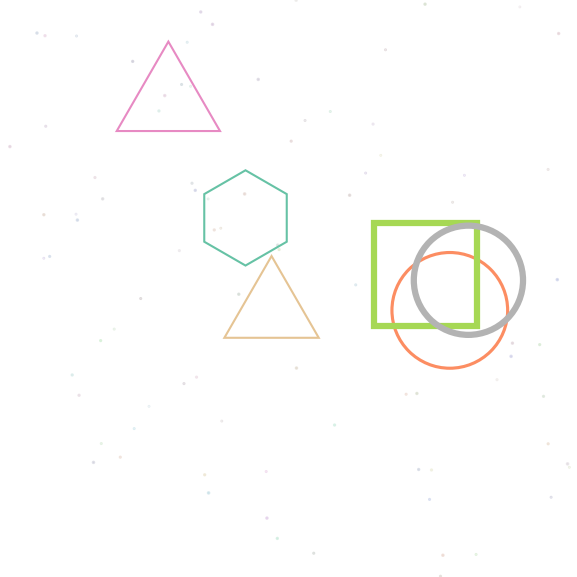[{"shape": "hexagon", "thickness": 1, "radius": 0.41, "center": [0.425, 0.622]}, {"shape": "circle", "thickness": 1.5, "radius": 0.5, "center": [0.779, 0.462]}, {"shape": "triangle", "thickness": 1, "radius": 0.52, "center": [0.292, 0.824]}, {"shape": "square", "thickness": 3, "radius": 0.45, "center": [0.737, 0.523]}, {"shape": "triangle", "thickness": 1, "radius": 0.47, "center": [0.47, 0.461]}, {"shape": "circle", "thickness": 3, "radius": 0.47, "center": [0.811, 0.514]}]